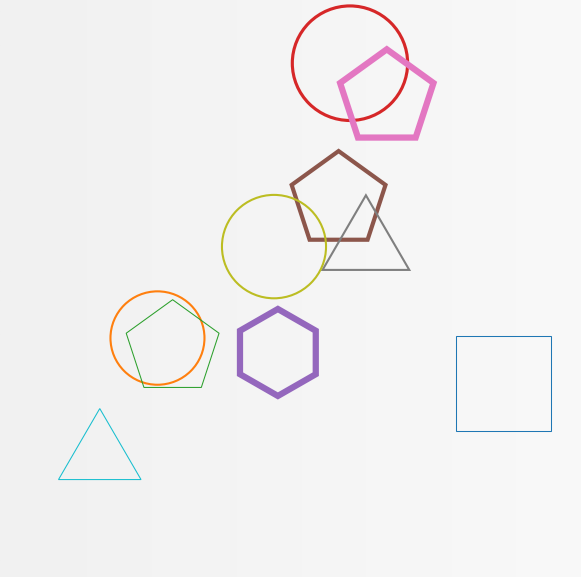[{"shape": "square", "thickness": 0.5, "radius": 0.41, "center": [0.866, 0.335]}, {"shape": "circle", "thickness": 1, "radius": 0.4, "center": [0.271, 0.414]}, {"shape": "pentagon", "thickness": 0.5, "radius": 0.42, "center": [0.297, 0.396]}, {"shape": "circle", "thickness": 1.5, "radius": 0.5, "center": [0.602, 0.89]}, {"shape": "hexagon", "thickness": 3, "radius": 0.38, "center": [0.478, 0.389]}, {"shape": "pentagon", "thickness": 2, "radius": 0.42, "center": [0.583, 0.653]}, {"shape": "pentagon", "thickness": 3, "radius": 0.42, "center": [0.665, 0.829]}, {"shape": "triangle", "thickness": 1, "radius": 0.43, "center": [0.63, 0.575]}, {"shape": "circle", "thickness": 1, "radius": 0.45, "center": [0.471, 0.572]}, {"shape": "triangle", "thickness": 0.5, "radius": 0.41, "center": [0.172, 0.21]}]